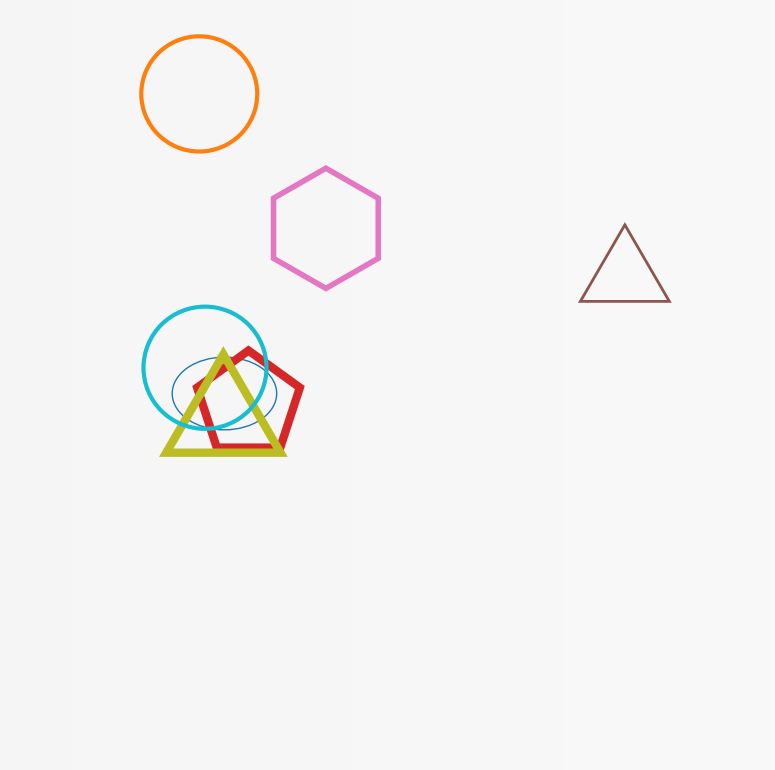[{"shape": "oval", "thickness": 0.5, "radius": 0.34, "center": [0.29, 0.489]}, {"shape": "circle", "thickness": 1.5, "radius": 0.37, "center": [0.257, 0.878]}, {"shape": "pentagon", "thickness": 3, "radius": 0.35, "center": [0.321, 0.475]}, {"shape": "triangle", "thickness": 1, "radius": 0.33, "center": [0.806, 0.642]}, {"shape": "hexagon", "thickness": 2, "radius": 0.39, "center": [0.421, 0.704]}, {"shape": "triangle", "thickness": 3, "radius": 0.43, "center": [0.288, 0.455]}, {"shape": "circle", "thickness": 1.5, "radius": 0.4, "center": [0.264, 0.522]}]